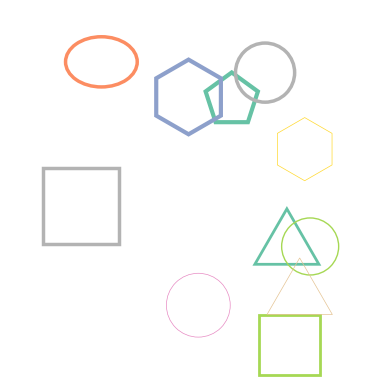[{"shape": "pentagon", "thickness": 3, "radius": 0.36, "center": [0.602, 0.74]}, {"shape": "triangle", "thickness": 2, "radius": 0.48, "center": [0.745, 0.362]}, {"shape": "oval", "thickness": 2.5, "radius": 0.47, "center": [0.263, 0.839]}, {"shape": "hexagon", "thickness": 3, "radius": 0.48, "center": [0.49, 0.748]}, {"shape": "circle", "thickness": 0.5, "radius": 0.41, "center": [0.515, 0.207]}, {"shape": "circle", "thickness": 1, "radius": 0.37, "center": [0.806, 0.36]}, {"shape": "square", "thickness": 2, "radius": 0.39, "center": [0.751, 0.104]}, {"shape": "hexagon", "thickness": 0.5, "radius": 0.41, "center": [0.791, 0.613]}, {"shape": "triangle", "thickness": 0.5, "radius": 0.49, "center": [0.778, 0.232]}, {"shape": "circle", "thickness": 2.5, "radius": 0.38, "center": [0.689, 0.811]}, {"shape": "square", "thickness": 2.5, "radius": 0.49, "center": [0.21, 0.466]}]